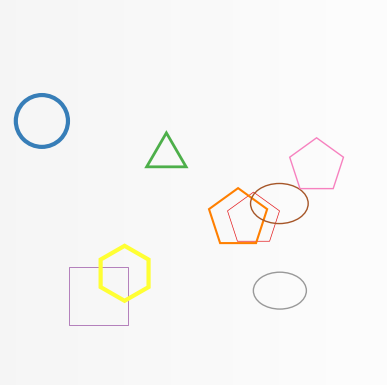[{"shape": "pentagon", "thickness": 0.5, "radius": 0.35, "center": [0.654, 0.43]}, {"shape": "circle", "thickness": 3, "radius": 0.34, "center": [0.108, 0.686]}, {"shape": "triangle", "thickness": 2, "radius": 0.29, "center": [0.429, 0.596]}, {"shape": "square", "thickness": 0.5, "radius": 0.38, "center": [0.255, 0.232]}, {"shape": "pentagon", "thickness": 1.5, "radius": 0.39, "center": [0.614, 0.432]}, {"shape": "hexagon", "thickness": 3, "radius": 0.36, "center": [0.322, 0.29]}, {"shape": "oval", "thickness": 1, "radius": 0.37, "center": [0.721, 0.471]}, {"shape": "pentagon", "thickness": 1, "radius": 0.36, "center": [0.817, 0.569]}, {"shape": "oval", "thickness": 1, "radius": 0.34, "center": [0.722, 0.245]}]